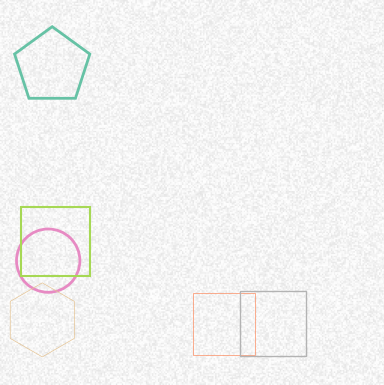[{"shape": "pentagon", "thickness": 2, "radius": 0.51, "center": [0.136, 0.828]}, {"shape": "square", "thickness": 0.5, "radius": 0.41, "center": [0.581, 0.159]}, {"shape": "circle", "thickness": 2, "radius": 0.41, "center": [0.125, 0.323]}, {"shape": "square", "thickness": 1.5, "radius": 0.45, "center": [0.144, 0.372]}, {"shape": "hexagon", "thickness": 0.5, "radius": 0.48, "center": [0.11, 0.169]}, {"shape": "square", "thickness": 1, "radius": 0.42, "center": [0.709, 0.159]}]